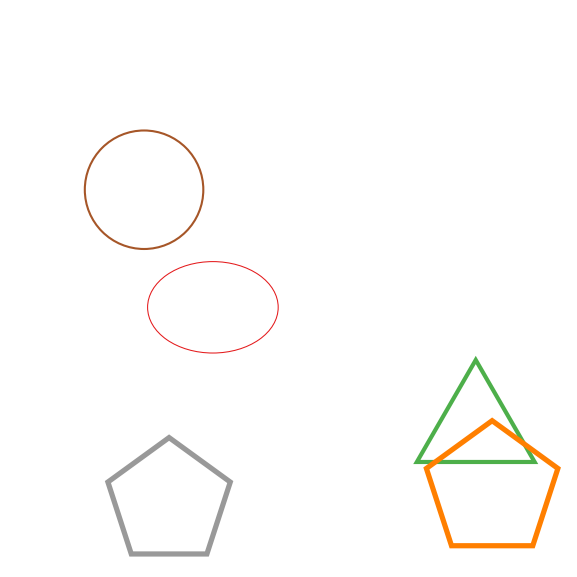[{"shape": "oval", "thickness": 0.5, "radius": 0.57, "center": [0.369, 0.467]}, {"shape": "triangle", "thickness": 2, "radius": 0.59, "center": [0.824, 0.258]}, {"shape": "pentagon", "thickness": 2.5, "radius": 0.6, "center": [0.852, 0.151]}, {"shape": "circle", "thickness": 1, "radius": 0.51, "center": [0.249, 0.671]}, {"shape": "pentagon", "thickness": 2.5, "radius": 0.56, "center": [0.293, 0.13]}]